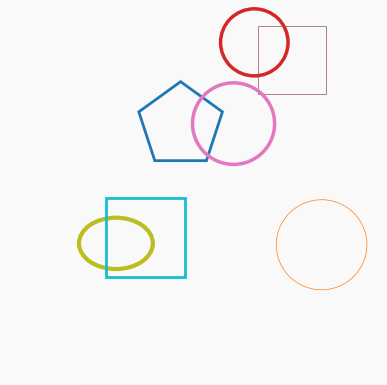[{"shape": "pentagon", "thickness": 2, "radius": 0.57, "center": [0.466, 0.674]}, {"shape": "circle", "thickness": 0.5, "radius": 0.58, "center": [0.83, 0.364]}, {"shape": "circle", "thickness": 2.5, "radius": 0.44, "center": [0.656, 0.89]}, {"shape": "square", "thickness": 0.5, "radius": 0.44, "center": [0.753, 0.844]}, {"shape": "circle", "thickness": 2.5, "radius": 0.53, "center": [0.603, 0.679]}, {"shape": "oval", "thickness": 3, "radius": 0.48, "center": [0.299, 0.368]}, {"shape": "square", "thickness": 2, "radius": 0.51, "center": [0.376, 0.383]}]